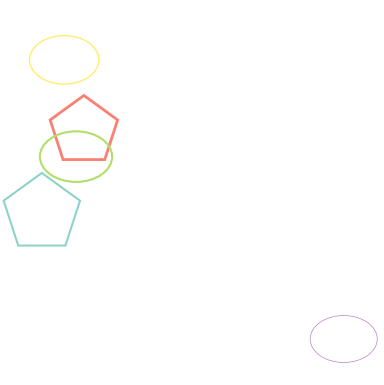[{"shape": "pentagon", "thickness": 1.5, "radius": 0.52, "center": [0.109, 0.447]}, {"shape": "pentagon", "thickness": 2, "radius": 0.46, "center": [0.218, 0.66]}, {"shape": "oval", "thickness": 1.5, "radius": 0.47, "center": [0.197, 0.593]}, {"shape": "oval", "thickness": 0.5, "radius": 0.44, "center": [0.893, 0.119]}, {"shape": "oval", "thickness": 1, "radius": 0.45, "center": [0.167, 0.845]}]